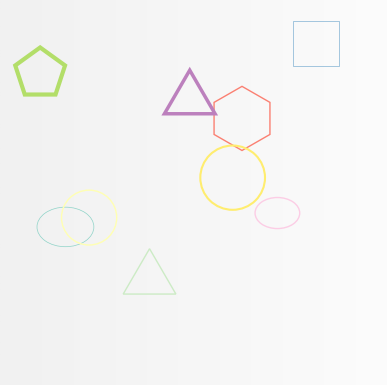[{"shape": "oval", "thickness": 0.5, "radius": 0.37, "center": [0.169, 0.411]}, {"shape": "circle", "thickness": 1, "radius": 0.36, "center": [0.23, 0.435]}, {"shape": "hexagon", "thickness": 1, "radius": 0.42, "center": [0.625, 0.692]}, {"shape": "square", "thickness": 0.5, "radius": 0.29, "center": [0.815, 0.888]}, {"shape": "pentagon", "thickness": 3, "radius": 0.34, "center": [0.104, 0.809]}, {"shape": "oval", "thickness": 1, "radius": 0.29, "center": [0.716, 0.447]}, {"shape": "triangle", "thickness": 2.5, "radius": 0.38, "center": [0.49, 0.742]}, {"shape": "triangle", "thickness": 1, "radius": 0.39, "center": [0.386, 0.275]}, {"shape": "circle", "thickness": 1.5, "radius": 0.42, "center": [0.6, 0.538]}]